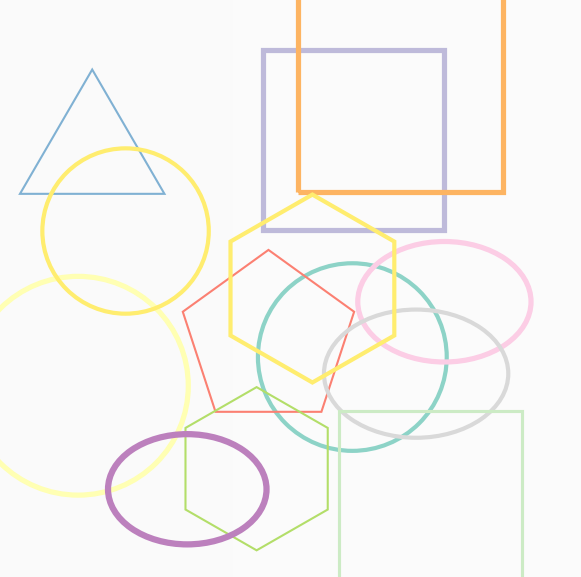[{"shape": "circle", "thickness": 2, "radius": 0.81, "center": [0.606, 0.381]}, {"shape": "circle", "thickness": 2.5, "radius": 0.95, "center": [0.135, 0.331]}, {"shape": "square", "thickness": 2.5, "radius": 0.78, "center": [0.608, 0.756]}, {"shape": "pentagon", "thickness": 1, "radius": 0.77, "center": [0.462, 0.411]}, {"shape": "triangle", "thickness": 1, "radius": 0.72, "center": [0.159, 0.735]}, {"shape": "square", "thickness": 2.5, "radius": 0.89, "center": [0.689, 0.843]}, {"shape": "hexagon", "thickness": 1, "radius": 0.71, "center": [0.441, 0.187]}, {"shape": "oval", "thickness": 2.5, "radius": 0.75, "center": [0.765, 0.477]}, {"shape": "oval", "thickness": 2, "radius": 0.79, "center": [0.716, 0.352]}, {"shape": "oval", "thickness": 3, "radius": 0.68, "center": [0.322, 0.152]}, {"shape": "square", "thickness": 1.5, "radius": 0.79, "center": [0.741, 0.13]}, {"shape": "hexagon", "thickness": 2, "radius": 0.81, "center": [0.537, 0.5]}, {"shape": "circle", "thickness": 2, "radius": 0.72, "center": [0.216, 0.599]}]